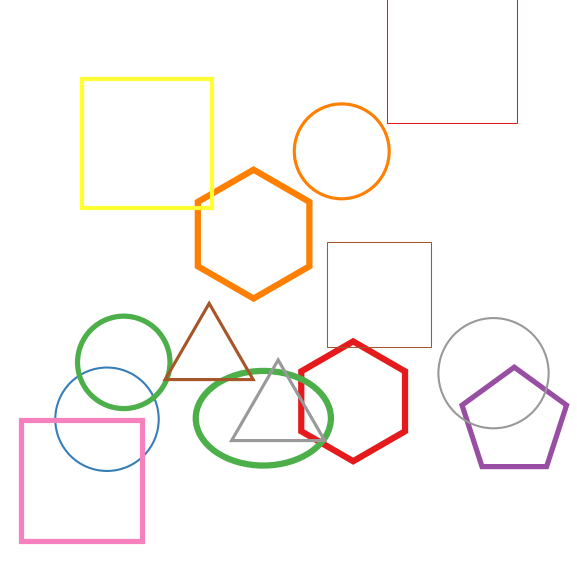[{"shape": "hexagon", "thickness": 3, "radius": 0.52, "center": [0.612, 0.304]}, {"shape": "square", "thickness": 0.5, "radius": 0.56, "center": [0.783, 0.899]}, {"shape": "circle", "thickness": 1, "radius": 0.45, "center": [0.185, 0.273]}, {"shape": "oval", "thickness": 3, "radius": 0.59, "center": [0.456, 0.275]}, {"shape": "circle", "thickness": 2.5, "radius": 0.4, "center": [0.214, 0.372]}, {"shape": "pentagon", "thickness": 2.5, "radius": 0.48, "center": [0.891, 0.268]}, {"shape": "hexagon", "thickness": 3, "radius": 0.56, "center": [0.439, 0.594]}, {"shape": "circle", "thickness": 1.5, "radius": 0.41, "center": [0.592, 0.737]}, {"shape": "square", "thickness": 2, "radius": 0.56, "center": [0.254, 0.751]}, {"shape": "triangle", "thickness": 1.5, "radius": 0.44, "center": [0.362, 0.386]}, {"shape": "square", "thickness": 0.5, "radius": 0.45, "center": [0.656, 0.489]}, {"shape": "square", "thickness": 2.5, "radius": 0.52, "center": [0.141, 0.167]}, {"shape": "circle", "thickness": 1, "radius": 0.48, "center": [0.855, 0.353]}, {"shape": "triangle", "thickness": 1.5, "radius": 0.47, "center": [0.482, 0.283]}]